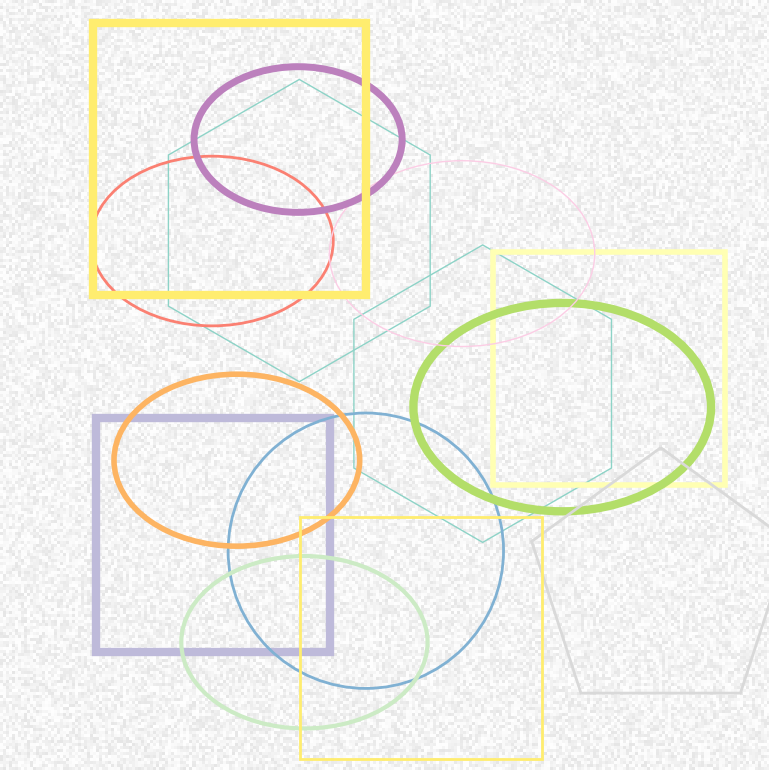[{"shape": "hexagon", "thickness": 0.5, "radius": 0.97, "center": [0.627, 0.489]}, {"shape": "hexagon", "thickness": 0.5, "radius": 0.98, "center": [0.389, 0.701]}, {"shape": "square", "thickness": 2, "radius": 0.75, "center": [0.791, 0.521]}, {"shape": "square", "thickness": 3, "radius": 0.76, "center": [0.277, 0.305]}, {"shape": "oval", "thickness": 1, "radius": 0.79, "center": [0.275, 0.687]}, {"shape": "circle", "thickness": 1, "radius": 0.89, "center": [0.475, 0.285]}, {"shape": "oval", "thickness": 2, "radius": 0.8, "center": [0.308, 0.402]}, {"shape": "oval", "thickness": 3, "radius": 0.97, "center": [0.73, 0.471]}, {"shape": "oval", "thickness": 0.5, "radius": 0.86, "center": [0.6, 0.671]}, {"shape": "pentagon", "thickness": 1, "radius": 0.88, "center": [0.858, 0.242]}, {"shape": "oval", "thickness": 2.5, "radius": 0.68, "center": [0.387, 0.819]}, {"shape": "oval", "thickness": 1.5, "radius": 0.8, "center": [0.395, 0.166]}, {"shape": "square", "thickness": 1, "radius": 0.79, "center": [0.547, 0.172]}, {"shape": "square", "thickness": 3, "radius": 0.88, "center": [0.298, 0.793]}]